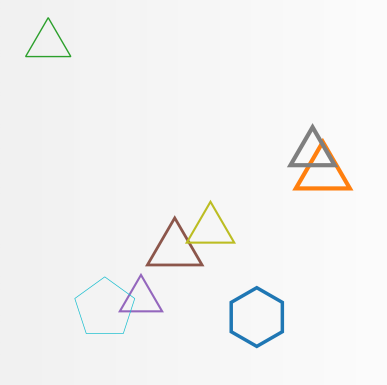[{"shape": "hexagon", "thickness": 2.5, "radius": 0.38, "center": [0.663, 0.176]}, {"shape": "triangle", "thickness": 3, "radius": 0.4, "center": [0.833, 0.551]}, {"shape": "triangle", "thickness": 1, "radius": 0.34, "center": [0.124, 0.887]}, {"shape": "triangle", "thickness": 1.5, "radius": 0.32, "center": [0.364, 0.223]}, {"shape": "triangle", "thickness": 2, "radius": 0.41, "center": [0.451, 0.352]}, {"shape": "triangle", "thickness": 3, "radius": 0.33, "center": [0.807, 0.604]}, {"shape": "triangle", "thickness": 1.5, "radius": 0.35, "center": [0.543, 0.405]}, {"shape": "pentagon", "thickness": 0.5, "radius": 0.41, "center": [0.27, 0.2]}]